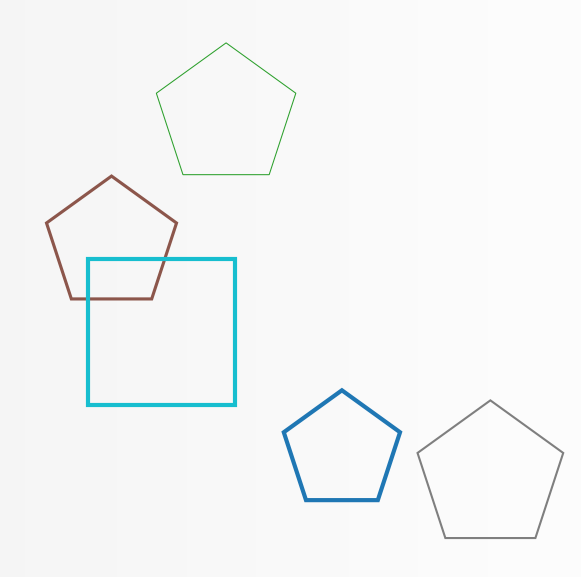[{"shape": "pentagon", "thickness": 2, "radius": 0.53, "center": [0.588, 0.218]}, {"shape": "pentagon", "thickness": 0.5, "radius": 0.63, "center": [0.389, 0.799]}, {"shape": "pentagon", "thickness": 1.5, "radius": 0.59, "center": [0.192, 0.577]}, {"shape": "pentagon", "thickness": 1, "radius": 0.66, "center": [0.844, 0.174]}, {"shape": "square", "thickness": 2, "radius": 0.63, "center": [0.278, 0.424]}]